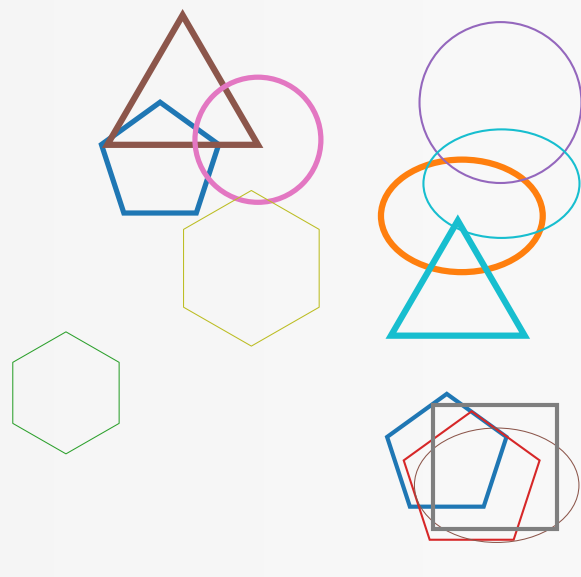[{"shape": "pentagon", "thickness": 2, "radius": 0.54, "center": [0.769, 0.209]}, {"shape": "pentagon", "thickness": 2.5, "radius": 0.53, "center": [0.275, 0.716]}, {"shape": "oval", "thickness": 3, "radius": 0.7, "center": [0.795, 0.625]}, {"shape": "hexagon", "thickness": 0.5, "radius": 0.53, "center": [0.113, 0.319]}, {"shape": "pentagon", "thickness": 1, "radius": 0.61, "center": [0.811, 0.164]}, {"shape": "circle", "thickness": 1, "radius": 0.7, "center": [0.861, 0.822]}, {"shape": "oval", "thickness": 0.5, "radius": 0.71, "center": [0.855, 0.159]}, {"shape": "triangle", "thickness": 3, "radius": 0.75, "center": [0.314, 0.823]}, {"shape": "circle", "thickness": 2.5, "radius": 0.54, "center": [0.444, 0.757]}, {"shape": "square", "thickness": 2, "radius": 0.54, "center": [0.851, 0.191]}, {"shape": "hexagon", "thickness": 0.5, "radius": 0.67, "center": [0.432, 0.535]}, {"shape": "oval", "thickness": 1, "radius": 0.67, "center": [0.863, 0.681]}, {"shape": "triangle", "thickness": 3, "radius": 0.66, "center": [0.788, 0.484]}]